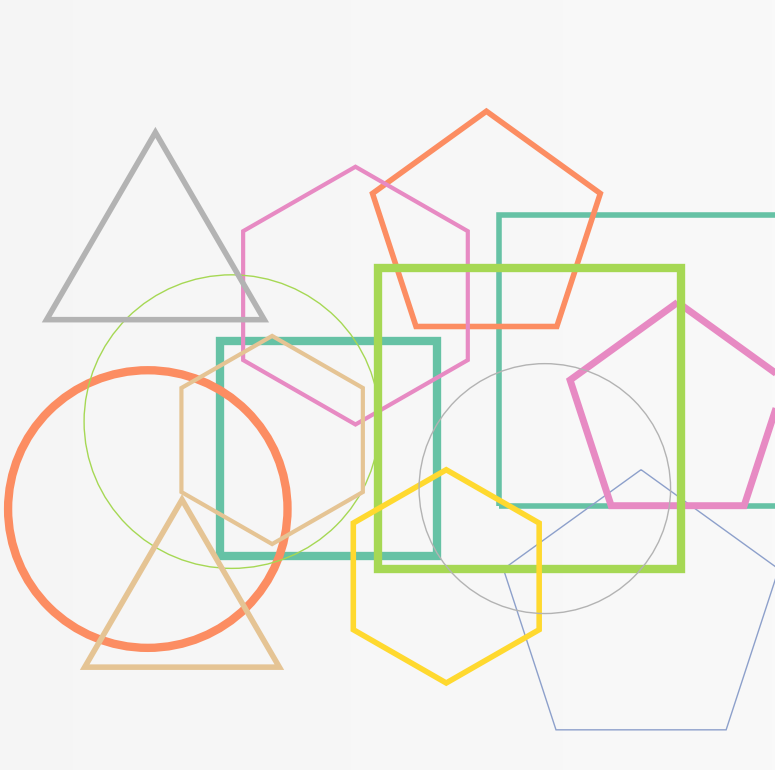[{"shape": "square", "thickness": 3, "radius": 0.7, "center": [0.424, 0.417]}, {"shape": "square", "thickness": 2, "radius": 0.94, "center": [0.832, 0.532]}, {"shape": "pentagon", "thickness": 2, "radius": 0.77, "center": [0.628, 0.701]}, {"shape": "circle", "thickness": 3, "radius": 0.9, "center": [0.191, 0.339]}, {"shape": "pentagon", "thickness": 0.5, "radius": 0.93, "center": [0.827, 0.203]}, {"shape": "pentagon", "thickness": 2.5, "radius": 0.73, "center": [0.874, 0.461]}, {"shape": "hexagon", "thickness": 1.5, "radius": 0.84, "center": [0.459, 0.616]}, {"shape": "square", "thickness": 3, "radius": 0.98, "center": [0.684, 0.456]}, {"shape": "circle", "thickness": 0.5, "radius": 0.95, "center": [0.299, 0.452]}, {"shape": "hexagon", "thickness": 2, "radius": 0.69, "center": [0.576, 0.251]}, {"shape": "triangle", "thickness": 2, "radius": 0.73, "center": [0.235, 0.206]}, {"shape": "hexagon", "thickness": 1.5, "radius": 0.68, "center": [0.351, 0.429]}, {"shape": "triangle", "thickness": 2, "radius": 0.81, "center": [0.201, 0.666]}, {"shape": "circle", "thickness": 0.5, "radius": 0.81, "center": [0.703, 0.365]}]